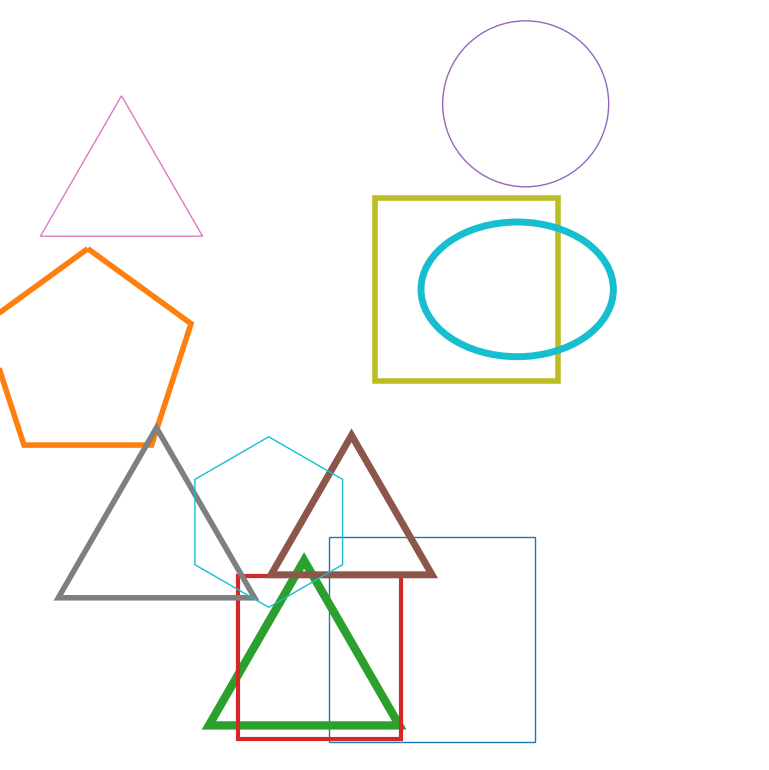[{"shape": "square", "thickness": 0.5, "radius": 0.67, "center": [0.561, 0.169]}, {"shape": "pentagon", "thickness": 2, "radius": 0.7, "center": [0.114, 0.536]}, {"shape": "triangle", "thickness": 3, "radius": 0.71, "center": [0.395, 0.129]}, {"shape": "square", "thickness": 1.5, "radius": 0.53, "center": [0.415, 0.146]}, {"shape": "circle", "thickness": 0.5, "radius": 0.54, "center": [0.683, 0.865]}, {"shape": "triangle", "thickness": 2.5, "radius": 0.6, "center": [0.457, 0.314]}, {"shape": "triangle", "thickness": 0.5, "radius": 0.61, "center": [0.158, 0.754]}, {"shape": "triangle", "thickness": 2, "radius": 0.74, "center": [0.203, 0.297]}, {"shape": "square", "thickness": 2, "radius": 0.59, "center": [0.606, 0.624]}, {"shape": "hexagon", "thickness": 0.5, "radius": 0.55, "center": [0.349, 0.322]}, {"shape": "oval", "thickness": 2.5, "radius": 0.62, "center": [0.672, 0.624]}]